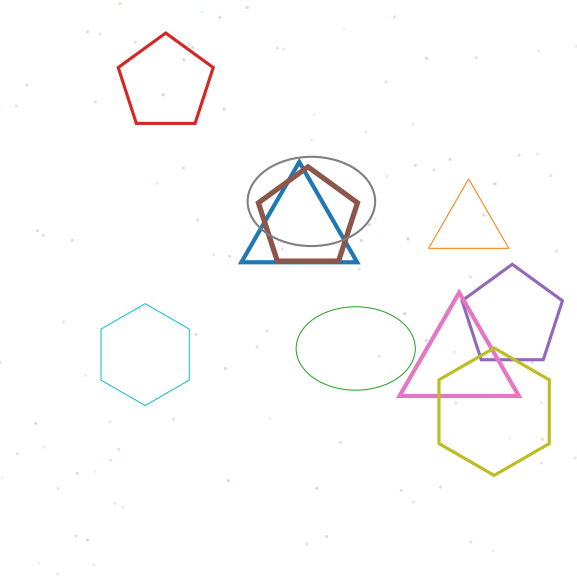[{"shape": "triangle", "thickness": 2, "radius": 0.58, "center": [0.518, 0.603]}, {"shape": "triangle", "thickness": 0.5, "radius": 0.4, "center": [0.812, 0.609]}, {"shape": "oval", "thickness": 0.5, "radius": 0.52, "center": [0.616, 0.396]}, {"shape": "pentagon", "thickness": 1.5, "radius": 0.43, "center": [0.287, 0.855]}, {"shape": "pentagon", "thickness": 1.5, "radius": 0.46, "center": [0.887, 0.45]}, {"shape": "pentagon", "thickness": 2.5, "radius": 0.45, "center": [0.533, 0.62]}, {"shape": "triangle", "thickness": 2, "radius": 0.6, "center": [0.795, 0.373]}, {"shape": "oval", "thickness": 1, "radius": 0.55, "center": [0.539, 0.65]}, {"shape": "hexagon", "thickness": 1.5, "radius": 0.55, "center": [0.856, 0.286]}, {"shape": "hexagon", "thickness": 0.5, "radius": 0.44, "center": [0.251, 0.385]}]